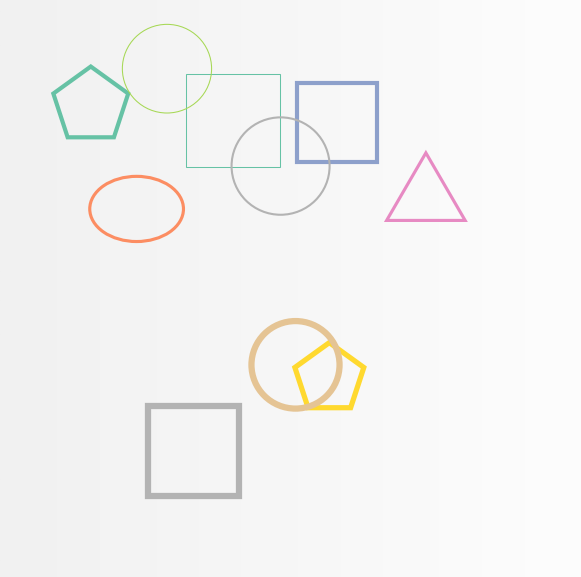[{"shape": "pentagon", "thickness": 2, "radius": 0.34, "center": [0.156, 0.816]}, {"shape": "square", "thickness": 0.5, "radius": 0.4, "center": [0.4, 0.791]}, {"shape": "oval", "thickness": 1.5, "radius": 0.4, "center": [0.235, 0.637]}, {"shape": "square", "thickness": 2, "radius": 0.34, "center": [0.58, 0.787]}, {"shape": "triangle", "thickness": 1.5, "radius": 0.39, "center": [0.733, 0.656]}, {"shape": "circle", "thickness": 0.5, "radius": 0.38, "center": [0.287, 0.88]}, {"shape": "pentagon", "thickness": 2.5, "radius": 0.31, "center": [0.567, 0.344]}, {"shape": "circle", "thickness": 3, "radius": 0.38, "center": [0.508, 0.367]}, {"shape": "square", "thickness": 3, "radius": 0.39, "center": [0.333, 0.218]}, {"shape": "circle", "thickness": 1, "radius": 0.42, "center": [0.483, 0.712]}]